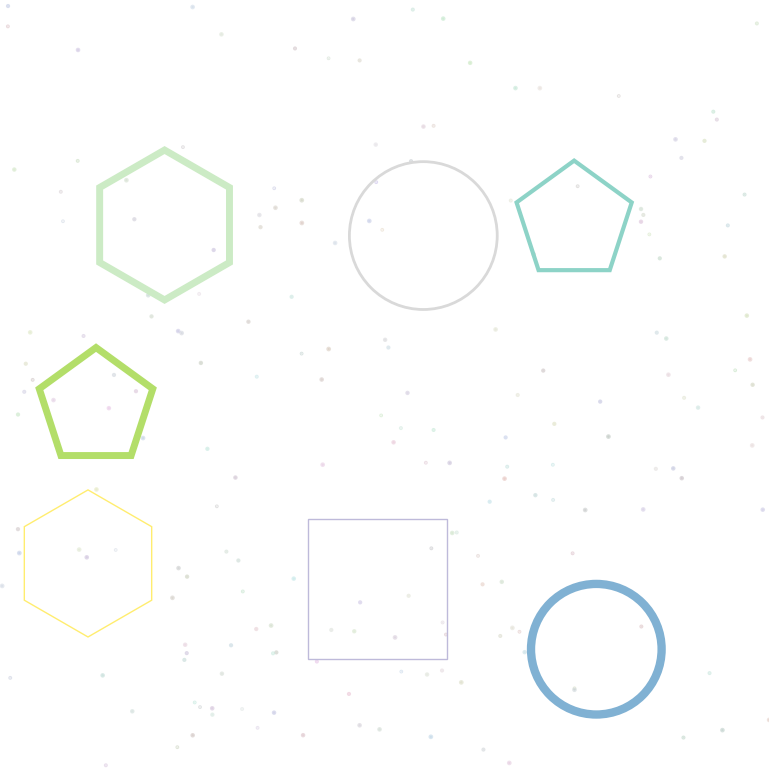[{"shape": "pentagon", "thickness": 1.5, "radius": 0.39, "center": [0.746, 0.713]}, {"shape": "square", "thickness": 0.5, "radius": 0.45, "center": [0.49, 0.235]}, {"shape": "circle", "thickness": 3, "radius": 0.42, "center": [0.774, 0.157]}, {"shape": "pentagon", "thickness": 2.5, "radius": 0.39, "center": [0.125, 0.471]}, {"shape": "circle", "thickness": 1, "radius": 0.48, "center": [0.55, 0.694]}, {"shape": "hexagon", "thickness": 2.5, "radius": 0.49, "center": [0.214, 0.708]}, {"shape": "hexagon", "thickness": 0.5, "radius": 0.48, "center": [0.114, 0.268]}]